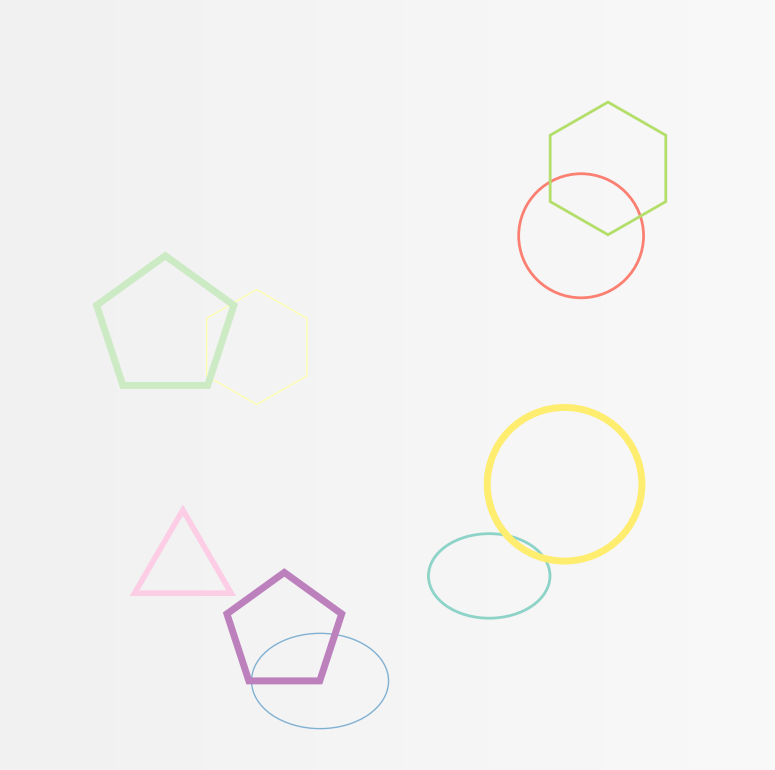[{"shape": "oval", "thickness": 1, "radius": 0.39, "center": [0.631, 0.252]}, {"shape": "hexagon", "thickness": 0.5, "radius": 0.37, "center": [0.331, 0.549]}, {"shape": "circle", "thickness": 1, "radius": 0.4, "center": [0.75, 0.694]}, {"shape": "oval", "thickness": 0.5, "radius": 0.44, "center": [0.413, 0.116]}, {"shape": "hexagon", "thickness": 1, "radius": 0.43, "center": [0.785, 0.781]}, {"shape": "triangle", "thickness": 2, "radius": 0.36, "center": [0.236, 0.266]}, {"shape": "pentagon", "thickness": 2.5, "radius": 0.39, "center": [0.367, 0.179]}, {"shape": "pentagon", "thickness": 2.5, "radius": 0.47, "center": [0.213, 0.575]}, {"shape": "circle", "thickness": 2.5, "radius": 0.5, "center": [0.728, 0.371]}]